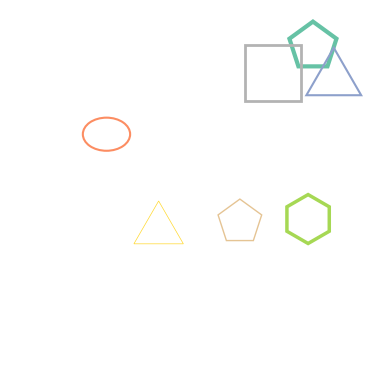[{"shape": "pentagon", "thickness": 3, "radius": 0.32, "center": [0.813, 0.88]}, {"shape": "oval", "thickness": 1.5, "radius": 0.31, "center": [0.277, 0.651]}, {"shape": "triangle", "thickness": 1.5, "radius": 0.41, "center": [0.867, 0.794]}, {"shape": "hexagon", "thickness": 2.5, "radius": 0.32, "center": [0.8, 0.431]}, {"shape": "triangle", "thickness": 0.5, "radius": 0.37, "center": [0.412, 0.404]}, {"shape": "pentagon", "thickness": 1, "radius": 0.3, "center": [0.623, 0.423]}, {"shape": "square", "thickness": 2, "radius": 0.36, "center": [0.709, 0.811]}]